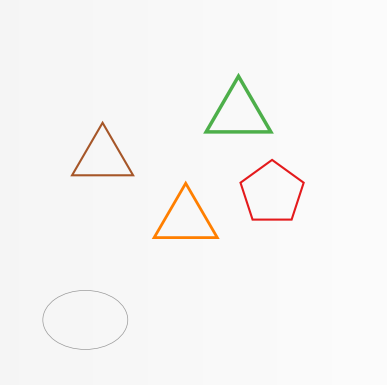[{"shape": "pentagon", "thickness": 1.5, "radius": 0.43, "center": [0.702, 0.499]}, {"shape": "triangle", "thickness": 2.5, "radius": 0.48, "center": [0.615, 0.706]}, {"shape": "triangle", "thickness": 2, "radius": 0.47, "center": [0.479, 0.43]}, {"shape": "triangle", "thickness": 1.5, "radius": 0.45, "center": [0.265, 0.59]}, {"shape": "oval", "thickness": 0.5, "radius": 0.55, "center": [0.22, 0.169]}]